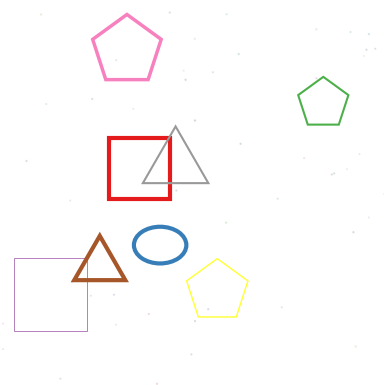[{"shape": "square", "thickness": 3, "radius": 0.4, "center": [0.362, 0.562]}, {"shape": "oval", "thickness": 3, "radius": 0.34, "center": [0.416, 0.363]}, {"shape": "pentagon", "thickness": 1.5, "radius": 0.34, "center": [0.84, 0.732]}, {"shape": "square", "thickness": 0.5, "radius": 0.47, "center": [0.13, 0.234]}, {"shape": "pentagon", "thickness": 1, "radius": 0.42, "center": [0.564, 0.244]}, {"shape": "triangle", "thickness": 3, "radius": 0.38, "center": [0.259, 0.311]}, {"shape": "pentagon", "thickness": 2.5, "radius": 0.47, "center": [0.33, 0.869]}, {"shape": "triangle", "thickness": 1.5, "radius": 0.49, "center": [0.456, 0.573]}]